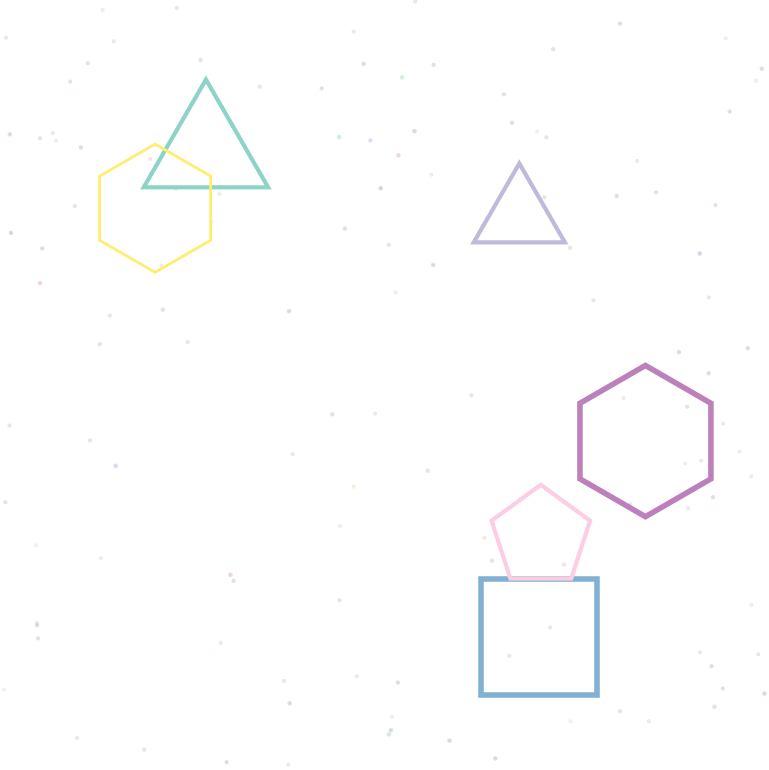[{"shape": "triangle", "thickness": 1.5, "radius": 0.47, "center": [0.267, 0.803]}, {"shape": "triangle", "thickness": 1.5, "radius": 0.34, "center": [0.674, 0.719]}, {"shape": "square", "thickness": 2, "radius": 0.37, "center": [0.7, 0.173]}, {"shape": "pentagon", "thickness": 1.5, "radius": 0.34, "center": [0.702, 0.303]}, {"shape": "hexagon", "thickness": 2, "radius": 0.49, "center": [0.838, 0.427]}, {"shape": "hexagon", "thickness": 1, "radius": 0.42, "center": [0.201, 0.73]}]